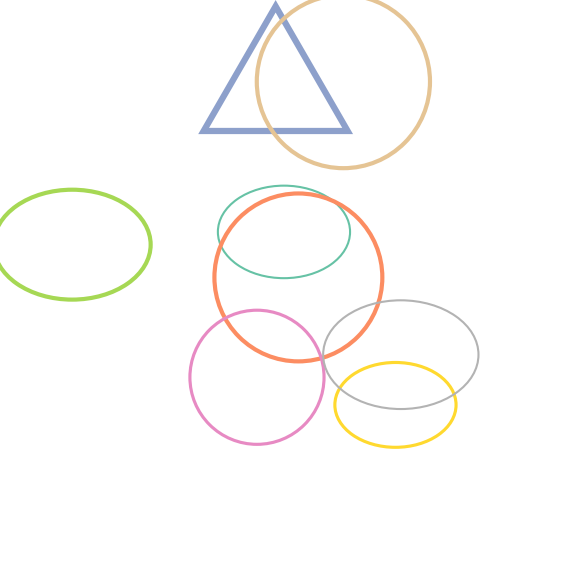[{"shape": "oval", "thickness": 1, "radius": 0.57, "center": [0.492, 0.598]}, {"shape": "circle", "thickness": 2, "radius": 0.73, "center": [0.517, 0.519]}, {"shape": "triangle", "thickness": 3, "radius": 0.72, "center": [0.477, 0.844]}, {"shape": "circle", "thickness": 1.5, "radius": 0.58, "center": [0.445, 0.346]}, {"shape": "oval", "thickness": 2, "radius": 0.68, "center": [0.125, 0.575]}, {"shape": "oval", "thickness": 1.5, "radius": 0.52, "center": [0.685, 0.298]}, {"shape": "circle", "thickness": 2, "radius": 0.75, "center": [0.595, 0.858]}, {"shape": "oval", "thickness": 1, "radius": 0.67, "center": [0.694, 0.385]}]